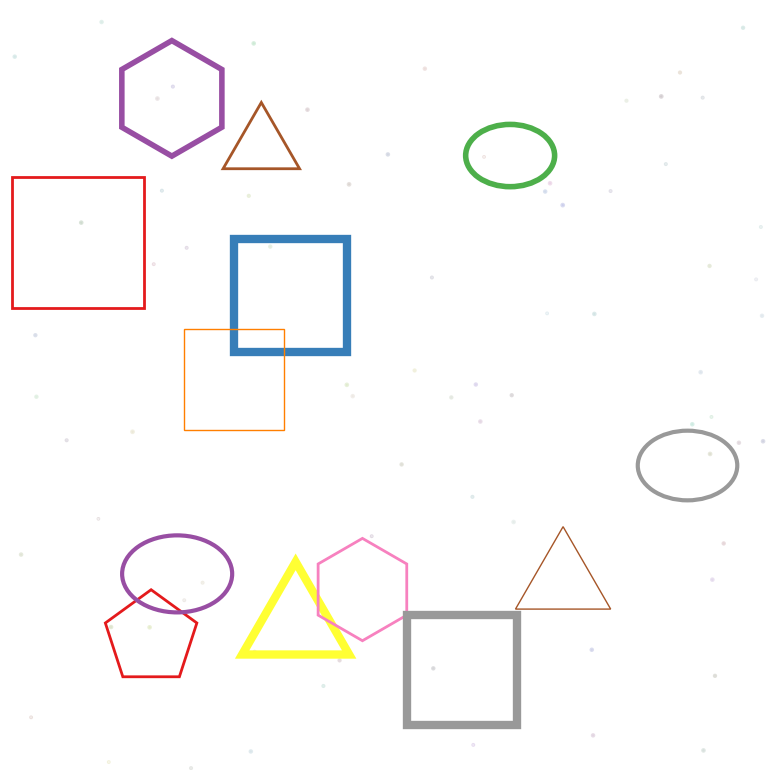[{"shape": "pentagon", "thickness": 1, "radius": 0.31, "center": [0.196, 0.172]}, {"shape": "square", "thickness": 1, "radius": 0.43, "center": [0.101, 0.685]}, {"shape": "square", "thickness": 3, "radius": 0.37, "center": [0.377, 0.616]}, {"shape": "oval", "thickness": 2, "radius": 0.29, "center": [0.663, 0.798]}, {"shape": "hexagon", "thickness": 2, "radius": 0.38, "center": [0.223, 0.872]}, {"shape": "oval", "thickness": 1.5, "radius": 0.36, "center": [0.23, 0.255]}, {"shape": "square", "thickness": 0.5, "radius": 0.33, "center": [0.304, 0.507]}, {"shape": "triangle", "thickness": 3, "radius": 0.4, "center": [0.384, 0.19]}, {"shape": "triangle", "thickness": 0.5, "radius": 0.36, "center": [0.731, 0.245]}, {"shape": "triangle", "thickness": 1, "radius": 0.29, "center": [0.339, 0.81]}, {"shape": "hexagon", "thickness": 1, "radius": 0.33, "center": [0.471, 0.234]}, {"shape": "oval", "thickness": 1.5, "radius": 0.32, "center": [0.893, 0.395]}, {"shape": "square", "thickness": 3, "radius": 0.36, "center": [0.6, 0.13]}]